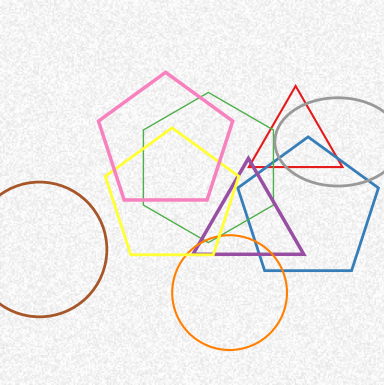[{"shape": "triangle", "thickness": 1.5, "radius": 0.7, "center": [0.768, 0.636]}, {"shape": "pentagon", "thickness": 2, "radius": 0.96, "center": [0.8, 0.452]}, {"shape": "hexagon", "thickness": 1, "radius": 0.98, "center": [0.541, 0.565]}, {"shape": "triangle", "thickness": 2.5, "radius": 0.83, "center": [0.645, 0.423]}, {"shape": "circle", "thickness": 1.5, "radius": 0.75, "center": [0.596, 0.24]}, {"shape": "pentagon", "thickness": 2, "radius": 0.91, "center": [0.447, 0.486]}, {"shape": "circle", "thickness": 2, "radius": 0.88, "center": [0.103, 0.352]}, {"shape": "pentagon", "thickness": 2.5, "radius": 0.92, "center": [0.43, 0.629]}, {"shape": "oval", "thickness": 2, "radius": 0.82, "center": [0.878, 0.631]}]